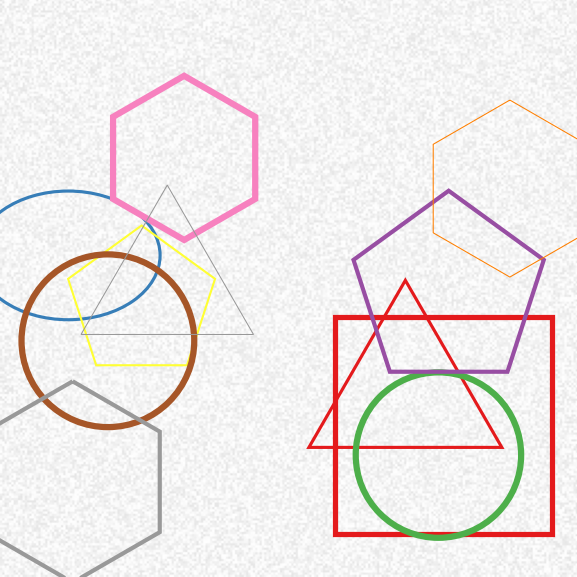[{"shape": "square", "thickness": 2.5, "radius": 0.94, "center": [0.768, 0.262]}, {"shape": "triangle", "thickness": 1.5, "radius": 0.96, "center": [0.702, 0.321]}, {"shape": "oval", "thickness": 1.5, "radius": 0.8, "center": [0.118, 0.557]}, {"shape": "circle", "thickness": 3, "radius": 0.72, "center": [0.759, 0.211]}, {"shape": "pentagon", "thickness": 2, "radius": 0.87, "center": [0.777, 0.496]}, {"shape": "hexagon", "thickness": 0.5, "radius": 0.77, "center": [0.883, 0.673]}, {"shape": "pentagon", "thickness": 1, "radius": 0.67, "center": [0.245, 0.475]}, {"shape": "circle", "thickness": 3, "radius": 0.75, "center": [0.187, 0.409]}, {"shape": "hexagon", "thickness": 3, "radius": 0.71, "center": [0.319, 0.726]}, {"shape": "triangle", "thickness": 0.5, "radius": 0.86, "center": [0.29, 0.506]}, {"shape": "hexagon", "thickness": 2, "radius": 0.87, "center": [0.126, 0.165]}]